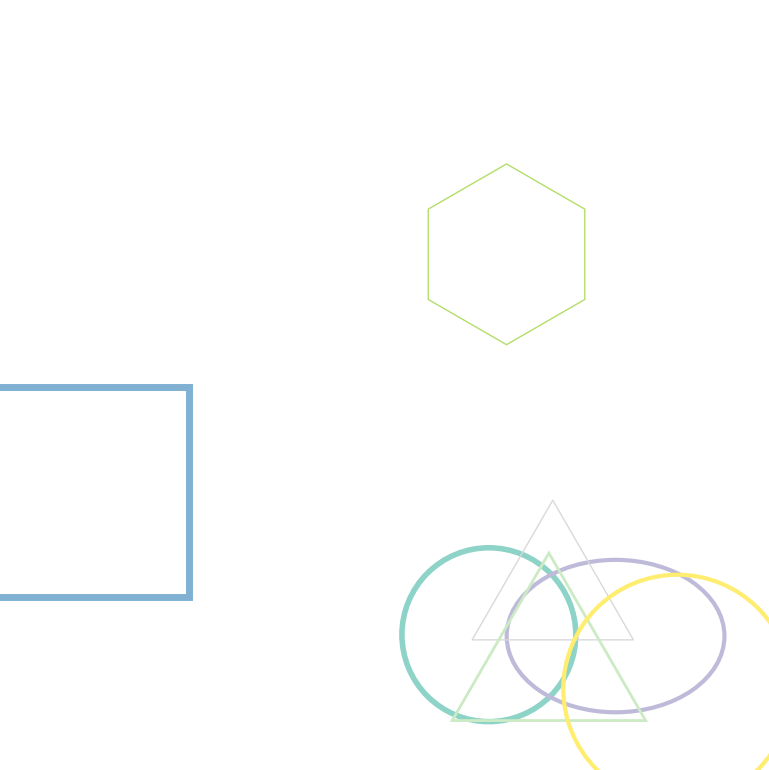[{"shape": "circle", "thickness": 2, "radius": 0.56, "center": [0.635, 0.176]}, {"shape": "oval", "thickness": 1.5, "radius": 0.71, "center": [0.799, 0.174]}, {"shape": "square", "thickness": 2.5, "radius": 0.68, "center": [0.11, 0.361]}, {"shape": "hexagon", "thickness": 0.5, "radius": 0.59, "center": [0.658, 0.67]}, {"shape": "triangle", "thickness": 0.5, "radius": 0.6, "center": [0.718, 0.229]}, {"shape": "triangle", "thickness": 1, "radius": 0.73, "center": [0.713, 0.137]}, {"shape": "circle", "thickness": 1.5, "radius": 0.74, "center": [0.88, 0.105]}]